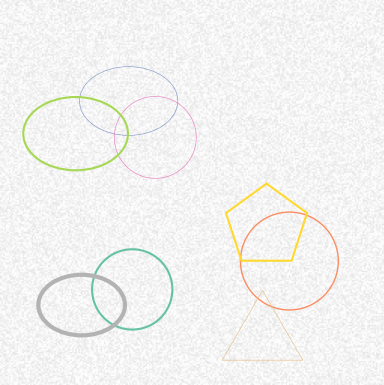[{"shape": "circle", "thickness": 1.5, "radius": 0.52, "center": [0.343, 0.248]}, {"shape": "circle", "thickness": 1, "radius": 0.64, "center": [0.752, 0.322]}, {"shape": "oval", "thickness": 0.5, "radius": 0.64, "center": [0.334, 0.738]}, {"shape": "circle", "thickness": 0.5, "radius": 0.53, "center": [0.403, 0.643]}, {"shape": "oval", "thickness": 1.5, "radius": 0.68, "center": [0.196, 0.653]}, {"shape": "pentagon", "thickness": 1.5, "radius": 0.55, "center": [0.692, 0.412]}, {"shape": "triangle", "thickness": 0.5, "radius": 0.6, "center": [0.682, 0.125]}, {"shape": "oval", "thickness": 3, "radius": 0.56, "center": [0.212, 0.208]}]